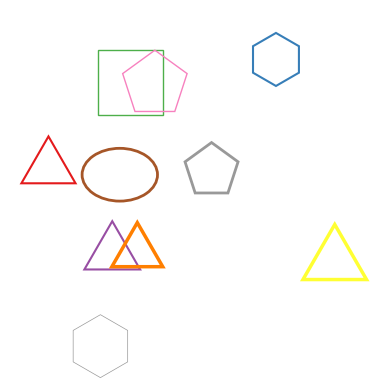[{"shape": "triangle", "thickness": 1.5, "radius": 0.41, "center": [0.126, 0.564]}, {"shape": "hexagon", "thickness": 1.5, "radius": 0.34, "center": [0.717, 0.846]}, {"shape": "square", "thickness": 1, "radius": 0.42, "center": [0.339, 0.786]}, {"shape": "triangle", "thickness": 1.5, "radius": 0.42, "center": [0.292, 0.342]}, {"shape": "triangle", "thickness": 2.5, "radius": 0.38, "center": [0.357, 0.345]}, {"shape": "triangle", "thickness": 2.5, "radius": 0.48, "center": [0.869, 0.322]}, {"shape": "oval", "thickness": 2, "radius": 0.49, "center": [0.311, 0.546]}, {"shape": "pentagon", "thickness": 1, "radius": 0.44, "center": [0.402, 0.782]}, {"shape": "pentagon", "thickness": 2, "radius": 0.36, "center": [0.549, 0.557]}, {"shape": "hexagon", "thickness": 0.5, "radius": 0.41, "center": [0.261, 0.101]}]